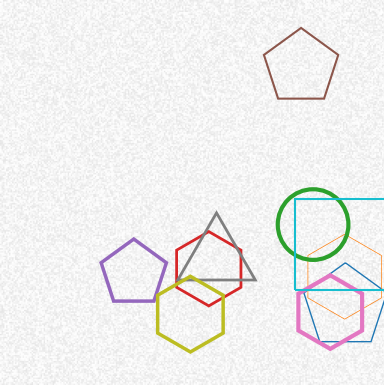[{"shape": "pentagon", "thickness": 1, "radius": 0.57, "center": [0.897, 0.204]}, {"shape": "hexagon", "thickness": 0.5, "radius": 0.55, "center": [0.895, 0.281]}, {"shape": "circle", "thickness": 3, "radius": 0.46, "center": [0.813, 0.417]}, {"shape": "hexagon", "thickness": 2, "radius": 0.48, "center": [0.542, 0.302]}, {"shape": "pentagon", "thickness": 2.5, "radius": 0.45, "center": [0.347, 0.29]}, {"shape": "pentagon", "thickness": 1.5, "radius": 0.51, "center": [0.782, 0.826]}, {"shape": "hexagon", "thickness": 3, "radius": 0.48, "center": [0.858, 0.189]}, {"shape": "triangle", "thickness": 2, "radius": 0.58, "center": [0.562, 0.331]}, {"shape": "hexagon", "thickness": 2.5, "radius": 0.49, "center": [0.495, 0.184]}, {"shape": "square", "thickness": 1.5, "radius": 0.59, "center": [0.886, 0.365]}]